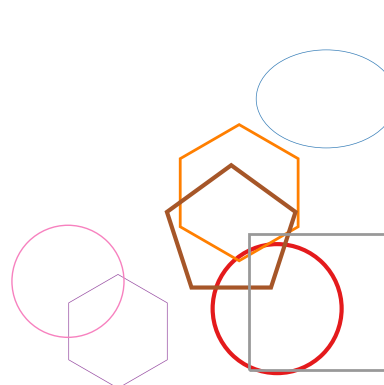[{"shape": "circle", "thickness": 3, "radius": 0.84, "center": [0.72, 0.198]}, {"shape": "oval", "thickness": 0.5, "radius": 0.91, "center": [0.847, 0.743]}, {"shape": "hexagon", "thickness": 0.5, "radius": 0.74, "center": [0.306, 0.139]}, {"shape": "hexagon", "thickness": 2, "radius": 0.88, "center": [0.621, 0.499]}, {"shape": "pentagon", "thickness": 3, "radius": 0.88, "center": [0.601, 0.395]}, {"shape": "circle", "thickness": 1, "radius": 0.73, "center": [0.177, 0.269]}, {"shape": "square", "thickness": 2, "radius": 0.88, "center": [0.824, 0.216]}]